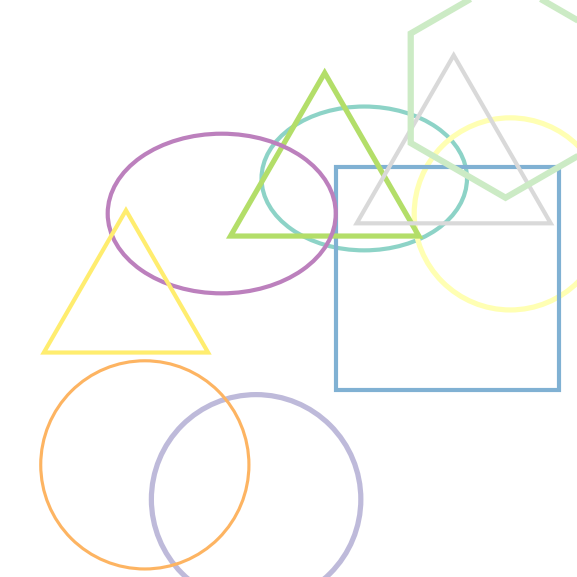[{"shape": "oval", "thickness": 2, "radius": 0.89, "center": [0.631, 0.69]}, {"shape": "circle", "thickness": 2.5, "radius": 0.83, "center": [0.884, 0.629]}, {"shape": "circle", "thickness": 2.5, "radius": 0.91, "center": [0.443, 0.134]}, {"shape": "square", "thickness": 2, "radius": 0.97, "center": [0.775, 0.517]}, {"shape": "circle", "thickness": 1.5, "radius": 0.9, "center": [0.251, 0.194]}, {"shape": "triangle", "thickness": 2.5, "radius": 0.94, "center": [0.562, 0.685]}, {"shape": "triangle", "thickness": 2, "radius": 0.97, "center": [0.786, 0.709]}, {"shape": "oval", "thickness": 2, "radius": 0.99, "center": [0.384, 0.629]}, {"shape": "hexagon", "thickness": 3, "radius": 0.95, "center": [0.875, 0.846]}, {"shape": "triangle", "thickness": 2, "radius": 0.82, "center": [0.218, 0.471]}]